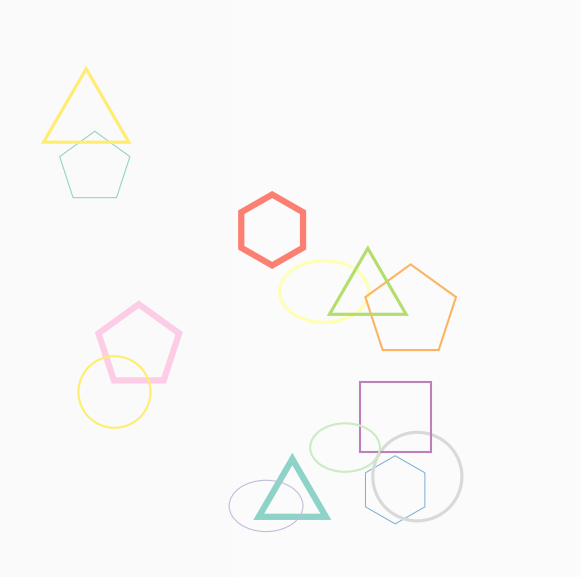[{"shape": "pentagon", "thickness": 0.5, "radius": 0.32, "center": [0.163, 0.708]}, {"shape": "triangle", "thickness": 3, "radius": 0.33, "center": [0.503, 0.138]}, {"shape": "oval", "thickness": 1.5, "radius": 0.38, "center": [0.557, 0.494]}, {"shape": "oval", "thickness": 0.5, "radius": 0.32, "center": [0.458, 0.123]}, {"shape": "hexagon", "thickness": 3, "radius": 0.31, "center": [0.468, 0.601]}, {"shape": "hexagon", "thickness": 0.5, "radius": 0.3, "center": [0.68, 0.151]}, {"shape": "pentagon", "thickness": 1, "radius": 0.41, "center": [0.707, 0.459]}, {"shape": "triangle", "thickness": 1.5, "radius": 0.38, "center": [0.633, 0.493]}, {"shape": "pentagon", "thickness": 3, "radius": 0.36, "center": [0.239, 0.399]}, {"shape": "circle", "thickness": 1.5, "radius": 0.38, "center": [0.718, 0.174]}, {"shape": "square", "thickness": 1, "radius": 0.3, "center": [0.681, 0.277]}, {"shape": "oval", "thickness": 1, "radius": 0.3, "center": [0.594, 0.224]}, {"shape": "circle", "thickness": 1, "radius": 0.31, "center": [0.197, 0.32]}, {"shape": "triangle", "thickness": 1.5, "radius": 0.42, "center": [0.148, 0.795]}]